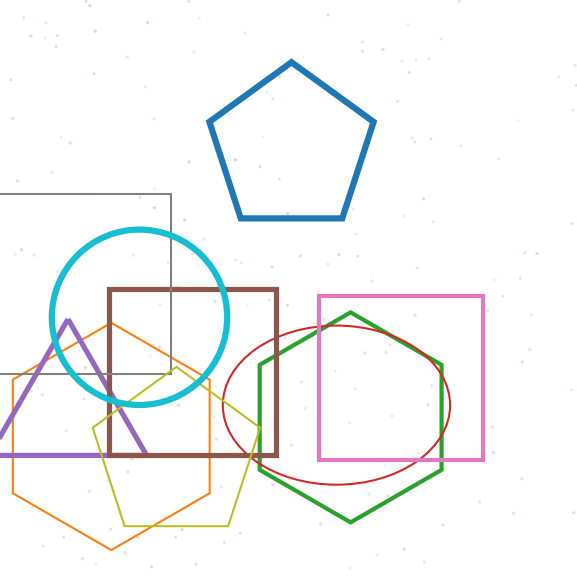[{"shape": "pentagon", "thickness": 3, "radius": 0.75, "center": [0.505, 0.742]}, {"shape": "hexagon", "thickness": 1, "radius": 0.98, "center": [0.193, 0.243]}, {"shape": "hexagon", "thickness": 2, "radius": 0.91, "center": [0.607, 0.276]}, {"shape": "oval", "thickness": 1, "radius": 0.98, "center": [0.583, 0.298]}, {"shape": "triangle", "thickness": 2.5, "radius": 0.79, "center": [0.118, 0.289]}, {"shape": "square", "thickness": 2.5, "radius": 0.72, "center": [0.333, 0.354]}, {"shape": "square", "thickness": 2, "radius": 0.71, "center": [0.694, 0.344]}, {"shape": "square", "thickness": 1, "radius": 0.78, "center": [0.14, 0.507]}, {"shape": "pentagon", "thickness": 1, "radius": 0.76, "center": [0.305, 0.211]}, {"shape": "circle", "thickness": 3, "radius": 0.76, "center": [0.242, 0.45]}]